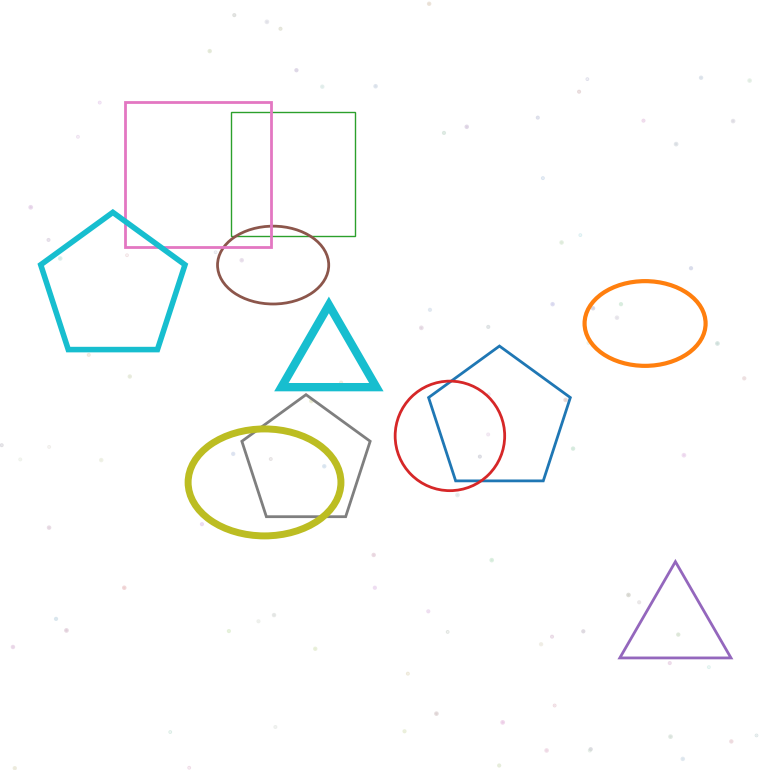[{"shape": "pentagon", "thickness": 1, "radius": 0.48, "center": [0.649, 0.454]}, {"shape": "oval", "thickness": 1.5, "radius": 0.39, "center": [0.838, 0.58]}, {"shape": "square", "thickness": 0.5, "radius": 0.4, "center": [0.381, 0.774]}, {"shape": "circle", "thickness": 1, "radius": 0.36, "center": [0.584, 0.434]}, {"shape": "triangle", "thickness": 1, "radius": 0.42, "center": [0.877, 0.187]}, {"shape": "oval", "thickness": 1, "radius": 0.36, "center": [0.355, 0.656]}, {"shape": "square", "thickness": 1, "radius": 0.47, "center": [0.257, 0.774]}, {"shape": "pentagon", "thickness": 1, "radius": 0.44, "center": [0.397, 0.4]}, {"shape": "oval", "thickness": 2.5, "radius": 0.5, "center": [0.344, 0.373]}, {"shape": "triangle", "thickness": 3, "radius": 0.36, "center": [0.427, 0.533]}, {"shape": "pentagon", "thickness": 2, "radius": 0.49, "center": [0.147, 0.626]}]